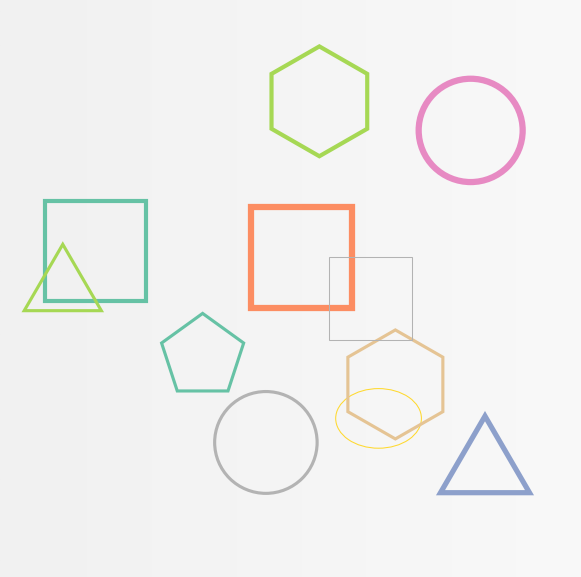[{"shape": "square", "thickness": 2, "radius": 0.44, "center": [0.164, 0.565]}, {"shape": "pentagon", "thickness": 1.5, "radius": 0.37, "center": [0.349, 0.382]}, {"shape": "square", "thickness": 3, "radius": 0.44, "center": [0.519, 0.552]}, {"shape": "triangle", "thickness": 2.5, "radius": 0.44, "center": [0.834, 0.19]}, {"shape": "circle", "thickness": 3, "radius": 0.45, "center": [0.81, 0.773]}, {"shape": "triangle", "thickness": 1.5, "radius": 0.38, "center": [0.108, 0.499]}, {"shape": "hexagon", "thickness": 2, "radius": 0.48, "center": [0.549, 0.824]}, {"shape": "oval", "thickness": 0.5, "radius": 0.37, "center": [0.651, 0.275]}, {"shape": "hexagon", "thickness": 1.5, "radius": 0.47, "center": [0.68, 0.333]}, {"shape": "circle", "thickness": 1.5, "radius": 0.44, "center": [0.457, 0.233]}, {"shape": "square", "thickness": 0.5, "radius": 0.36, "center": [0.638, 0.483]}]